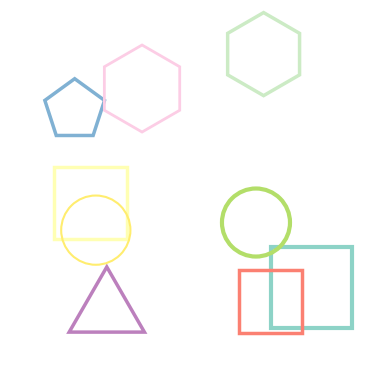[{"shape": "square", "thickness": 3, "radius": 0.53, "center": [0.809, 0.253]}, {"shape": "square", "thickness": 2.5, "radius": 0.47, "center": [0.235, 0.472]}, {"shape": "square", "thickness": 2.5, "radius": 0.41, "center": [0.702, 0.217]}, {"shape": "pentagon", "thickness": 2.5, "radius": 0.41, "center": [0.194, 0.714]}, {"shape": "circle", "thickness": 3, "radius": 0.44, "center": [0.665, 0.422]}, {"shape": "hexagon", "thickness": 2, "radius": 0.57, "center": [0.369, 0.77]}, {"shape": "triangle", "thickness": 2.5, "radius": 0.56, "center": [0.277, 0.194]}, {"shape": "hexagon", "thickness": 2.5, "radius": 0.54, "center": [0.685, 0.859]}, {"shape": "circle", "thickness": 1.5, "radius": 0.45, "center": [0.249, 0.402]}]